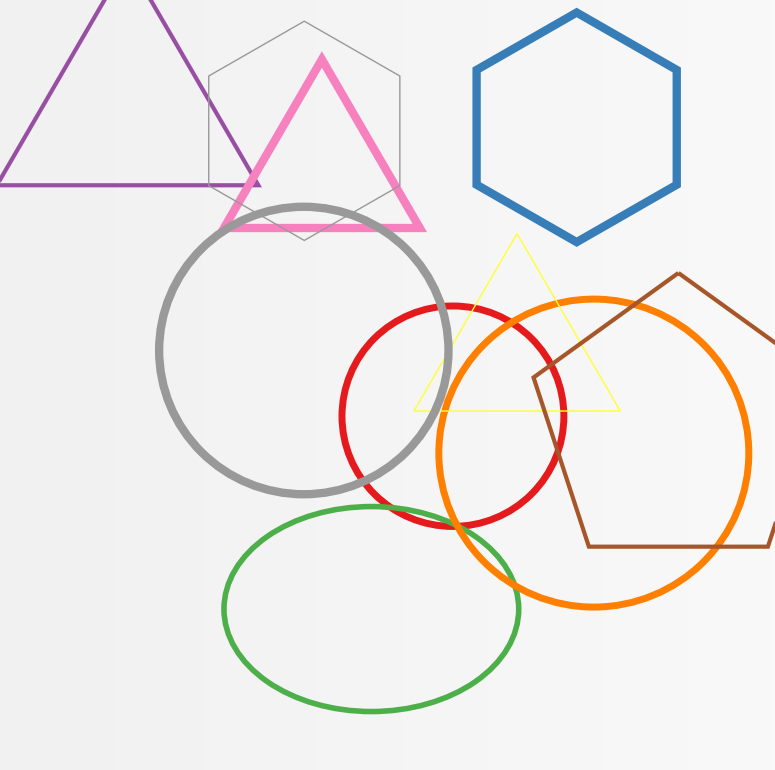[{"shape": "circle", "thickness": 2.5, "radius": 0.72, "center": [0.584, 0.459]}, {"shape": "hexagon", "thickness": 3, "radius": 0.75, "center": [0.744, 0.835]}, {"shape": "oval", "thickness": 2, "radius": 0.95, "center": [0.479, 0.209]}, {"shape": "triangle", "thickness": 1.5, "radius": 0.97, "center": [0.165, 0.857]}, {"shape": "circle", "thickness": 2.5, "radius": 1.0, "center": [0.766, 0.412]}, {"shape": "triangle", "thickness": 0.5, "radius": 0.77, "center": [0.667, 0.543]}, {"shape": "pentagon", "thickness": 1.5, "radius": 0.98, "center": [0.875, 0.449]}, {"shape": "triangle", "thickness": 3, "radius": 0.73, "center": [0.415, 0.777]}, {"shape": "circle", "thickness": 3, "radius": 0.93, "center": [0.392, 0.545]}, {"shape": "hexagon", "thickness": 0.5, "radius": 0.71, "center": [0.393, 0.83]}]